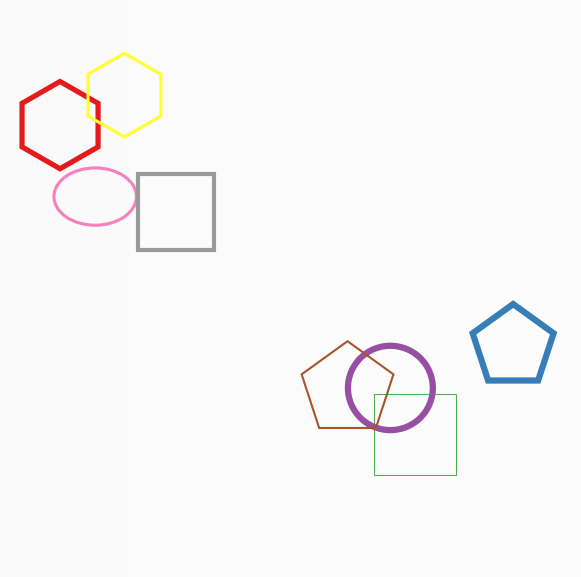[{"shape": "hexagon", "thickness": 2.5, "radius": 0.38, "center": [0.103, 0.782]}, {"shape": "pentagon", "thickness": 3, "radius": 0.37, "center": [0.883, 0.399]}, {"shape": "square", "thickness": 0.5, "radius": 0.35, "center": [0.714, 0.246]}, {"shape": "circle", "thickness": 3, "radius": 0.37, "center": [0.672, 0.327]}, {"shape": "hexagon", "thickness": 1.5, "radius": 0.36, "center": [0.214, 0.834]}, {"shape": "pentagon", "thickness": 1, "radius": 0.42, "center": [0.598, 0.325]}, {"shape": "oval", "thickness": 1.5, "radius": 0.35, "center": [0.164, 0.659]}, {"shape": "square", "thickness": 2, "radius": 0.33, "center": [0.303, 0.632]}]